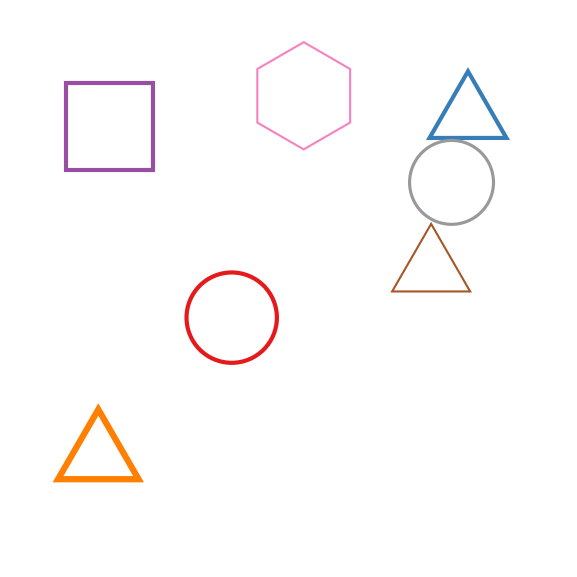[{"shape": "circle", "thickness": 2, "radius": 0.39, "center": [0.401, 0.449]}, {"shape": "triangle", "thickness": 2, "radius": 0.38, "center": [0.81, 0.799]}, {"shape": "square", "thickness": 2, "radius": 0.38, "center": [0.19, 0.78]}, {"shape": "triangle", "thickness": 3, "radius": 0.4, "center": [0.17, 0.21]}, {"shape": "triangle", "thickness": 1, "radius": 0.39, "center": [0.747, 0.533]}, {"shape": "hexagon", "thickness": 1, "radius": 0.46, "center": [0.526, 0.833]}, {"shape": "circle", "thickness": 1.5, "radius": 0.36, "center": [0.782, 0.683]}]